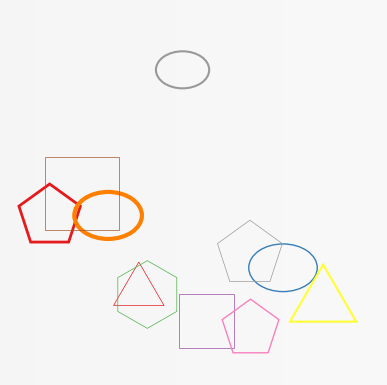[{"shape": "triangle", "thickness": 0.5, "radius": 0.38, "center": [0.358, 0.244]}, {"shape": "pentagon", "thickness": 2, "radius": 0.42, "center": [0.128, 0.439]}, {"shape": "oval", "thickness": 1, "radius": 0.44, "center": [0.73, 0.304]}, {"shape": "hexagon", "thickness": 0.5, "radius": 0.44, "center": [0.38, 0.235]}, {"shape": "square", "thickness": 0.5, "radius": 0.35, "center": [0.532, 0.166]}, {"shape": "oval", "thickness": 3, "radius": 0.44, "center": [0.279, 0.44]}, {"shape": "triangle", "thickness": 1.5, "radius": 0.49, "center": [0.834, 0.214]}, {"shape": "square", "thickness": 0.5, "radius": 0.47, "center": [0.211, 0.498]}, {"shape": "pentagon", "thickness": 1, "radius": 0.38, "center": [0.647, 0.146]}, {"shape": "oval", "thickness": 1.5, "radius": 0.34, "center": [0.471, 0.819]}, {"shape": "pentagon", "thickness": 0.5, "radius": 0.44, "center": [0.645, 0.34]}]